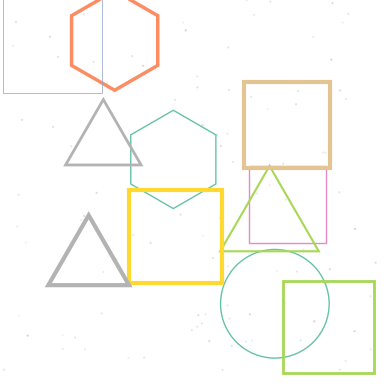[{"shape": "circle", "thickness": 1, "radius": 0.71, "center": [0.714, 0.211]}, {"shape": "hexagon", "thickness": 1, "radius": 0.64, "center": [0.45, 0.586]}, {"shape": "hexagon", "thickness": 2.5, "radius": 0.65, "center": [0.298, 0.895]}, {"shape": "square", "thickness": 0.5, "radius": 0.64, "center": [0.136, 0.887]}, {"shape": "square", "thickness": 1, "radius": 0.5, "center": [0.746, 0.469]}, {"shape": "square", "thickness": 2, "radius": 0.59, "center": [0.853, 0.151]}, {"shape": "triangle", "thickness": 1.5, "radius": 0.74, "center": [0.7, 0.421]}, {"shape": "square", "thickness": 3, "radius": 0.61, "center": [0.455, 0.386]}, {"shape": "square", "thickness": 3, "radius": 0.56, "center": [0.746, 0.675]}, {"shape": "triangle", "thickness": 2, "radius": 0.57, "center": [0.268, 0.628]}, {"shape": "triangle", "thickness": 3, "radius": 0.61, "center": [0.23, 0.32]}]